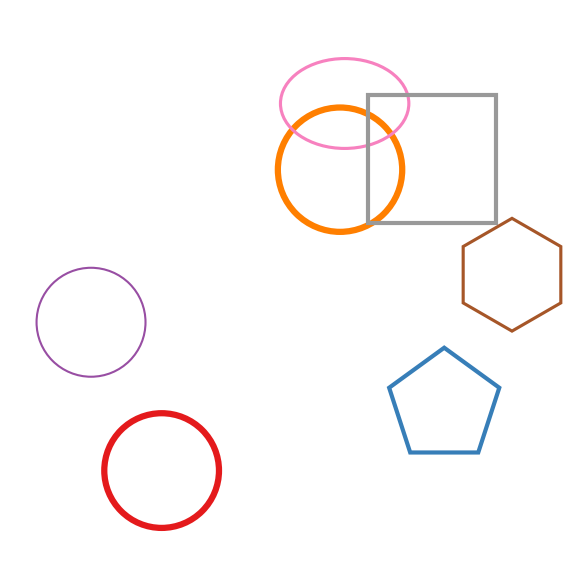[{"shape": "circle", "thickness": 3, "radius": 0.5, "center": [0.28, 0.184]}, {"shape": "pentagon", "thickness": 2, "radius": 0.5, "center": [0.769, 0.297]}, {"shape": "circle", "thickness": 1, "radius": 0.47, "center": [0.158, 0.441]}, {"shape": "circle", "thickness": 3, "radius": 0.54, "center": [0.589, 0.705]}, {"shape": "hexagon", "thickness": 1.5, "radius": 0.49, "center": [0.887, 0.523]}, {"shape": "oval", "thickness": 1.5, "radius": 0.56, "center": [0.597, 0.82]}, {"shape": "square", "thickness": 2, "radius": 0.55, "center": [0.748, 0.724]}]